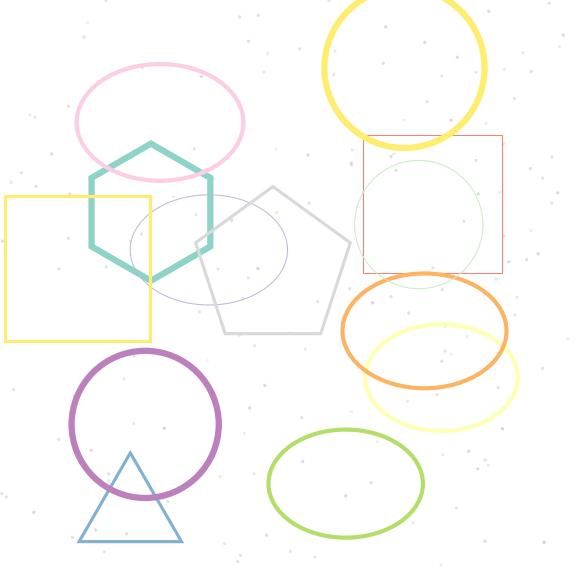[{"shape": "hexagon", "thickness": 3, "radius": 0.59, "center": [0.261, 0.632]}, {"shape": "oval", "thickness": 2, "radius": 0.66, "center": [0.764, 0.345]}, {"shape": "oval", "thickness": 0.5, "radius": 0.68, "center": [0.362, 0.566]}, {"shape": "square", "thickness": 0.5, "radius": 0.6, "center": [0.749, 0.646]}, {"shape": "triangle", "thickness": 1.5, "radius": 0.51, "center": [0.226, 0.112]}, {"shape": "oval", "thickness": 2, "radius": 0.71, "center": [0.735, 0.426]}, {"shape": "oval", "thickness": 2, "radius": 0.67, "center": [0.599, 0.162]}, {"shape": "oval", "thickness": 2, "radius": 0.72, "center": [0.277, 0.787]}, {"shape": "pentagon", "thickness": 1.5, "radius": 0.7, "center": [0.473, 0.535]}, {"shape": "circle", "thickness": 3, "radius": 0.64, "center": [0.251, 0.264]}, {"shape": "circle", "thickness": 0.5, "radius": 0.56, "center": [0.725, 0.61]}, {"shape": "circle", "thickness": 3, "radius": 0.69, "center": [0.7, 0.882]}, {"shape": "square", "thickness": 1.5, "radius": 0.63, "center": [0.134, 0.535]}]